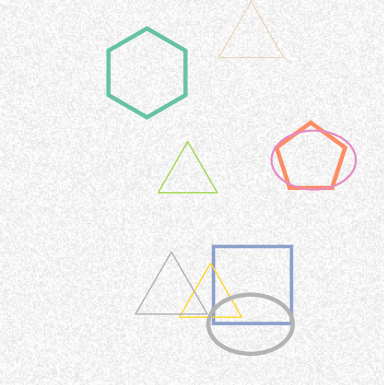[{"shape": "hexagon", "thickness": 3, "radius": 0.58, "center": [0.382, 0.811]}, {"shape": "pentagon", "thickness": 3, "radius": 0.47, "center": [0.807, 0.588]}, {"shape": "square", "thickness": 2.5, "radius": 0.5, "center": [0.654, 0.261]}, {"shape": "oval", "thickness": 1.5, "radius": 0.55, "center": [0.815, 0.584]}, {"shape": "triangle", "thickness": 1, "radius": 0.44, "center": [0.488, 0.544]}, {"shape": "triangle", "thickness": 1, "radius": 0.47, "center": [0.547, 0.223]}, {"shape": "triangle", "thickness": 0.5, "radius": 0.49, "center": [0.652, 0.899]}, {"shape": "oval", "thickness": 3, "radius": 0.55, "center": [0.651, 0.158]}, {"shape": "triangle", "thickness": 1, "radius": 0.54, "center": [0.445, 0.238]}]